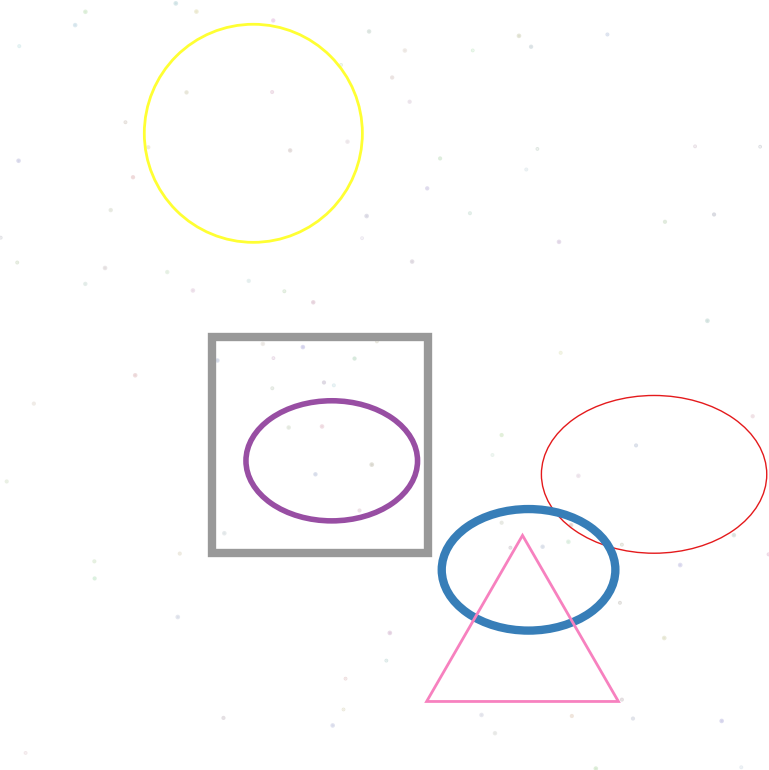[{"shape": "oval", "thickness": 0.5, "radius": 0.73, "center": [0.849, 0.384]}, {"shape": "oval", "thickness": 3, "radius": 0.56, "center": [0.686, 0.26]}, {"shape": "oval", "thickness": 2, "radius": 0.56, "center": [0.431, 0.402]}, {"shape": "circle", "thickness": 1, "radius": 0.71, "center": [0.329, 0.827]}, {"shape": "triangle", "thickness": 1, "radius": 0.72, "center": [0.679, 0.161]}, {"shape": "square", "thickness": 3, "radius": 0.7, "center": [0.415, 0.422]}]